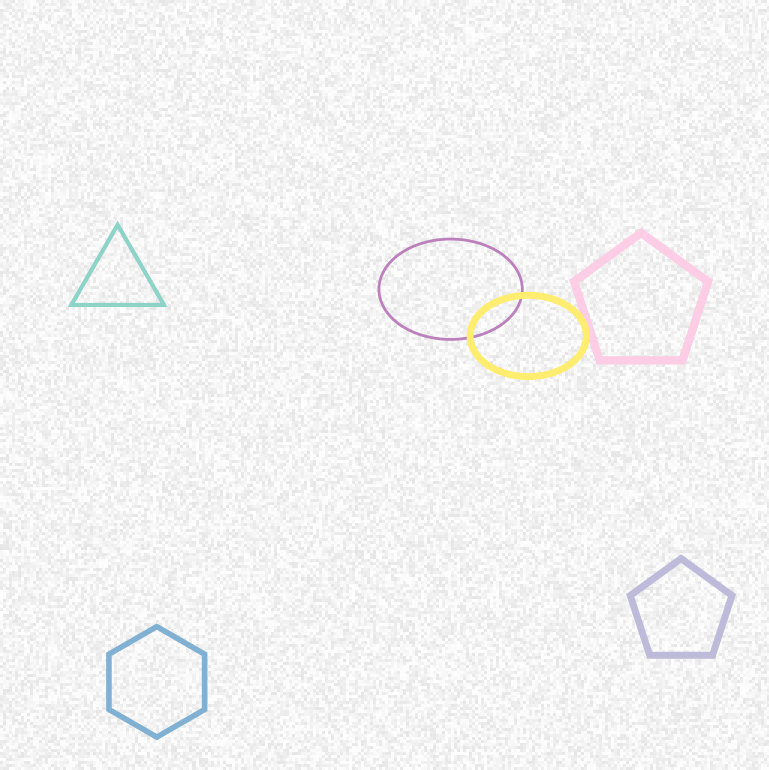[{"shape": "triangle", "thickness": 1.5, "radius": 0.35, "center": [0.153, 0.639]}, {"shape": "pentagon", "thickness": 2.5, "radius": 0.35, "center": [0.885, 0.205]}, {"shape": "hexagon", "thickness": 2, "radius": 0.36, "center": [0.204, 0.114]}, {"shape": "pentagon", "thickness": 3, "radius": 0.46, "center": [0.833, 0.606]}, {"shape": "oval", "thickness": 1, "radius": 0.47, "center": [0.585, 0.624]}, {"shape": "oval", "thickness": 2.5, "radius": 0.38, "center": [0.686, 0.564]}]